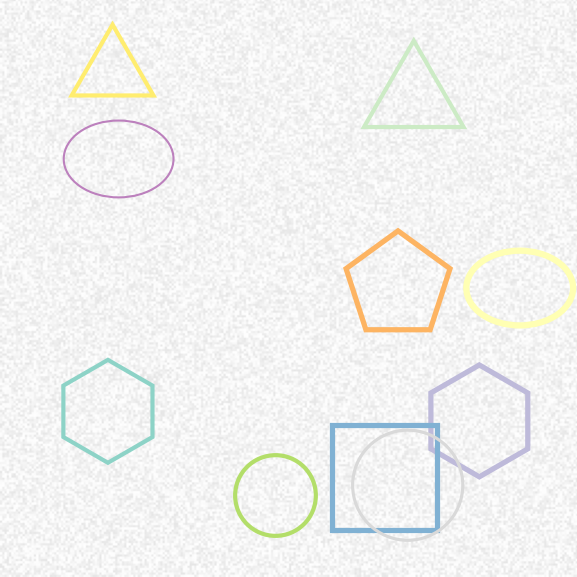[{"shape": "hexagon", "thickness": 2, "radius": 0.45, "center": [0.187, 0.287]}, {"shape": "oval", "thickness": 3, "radius": 0.46, "center": [0.9, 0.5]}, {"shape": "hexagon", "thickness": 2.5, "radius": 0.48, "center": [0.83, 0.27]}, {"shape": "square", "thickness": 2.5, "radius": 0.46, "center": [0.666, 0.173]}, {"shape": "pentagon", "thickness": 2.5, "radius": 0.47, "center": [0.689, 0.505]}, {"shape": "circle", "thickness": 2, "radius": 0.35, "center": [0.477, 0.141]}, {"shape": "circle", "thickness": 1.5, "radius": 0.48, "center": [0.706, 0.159]}, {"shape": "oval", "thickness": 1, "radius": 0.48, "center": [0.205, 0.724]}, {"shape": "triangle", "thickness": 2, "radius": 0.5, "center": [0.716, 0.829]}, {"shape": "triangle", "thickness": 2, "radius": 0.41, "center": [0.195, 0.875]}]